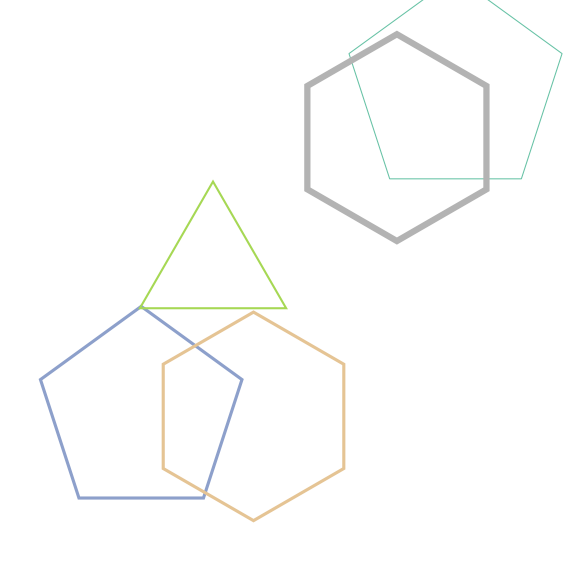[{"shape": "pentagon", "thickness": 0.5, "radius": 0.97, "center": [0.789, 0.846]}, {"shape": "pentagon", "thickness": 1.5, "radius": 0.92, "center": [0.245, 0.285]}, {"shape": "triangle", "thickness": 1, "radius": 0.73, "center": [0.369, 0.539]}, {"shape": "hexagon", "thickness": 1.5, "radius": 0.9, "center": [0.439, 0.278]}, {"shape": "hexagon", "thickness": 3, "radius": 0.9, "center": [0.687, 0.761]}]